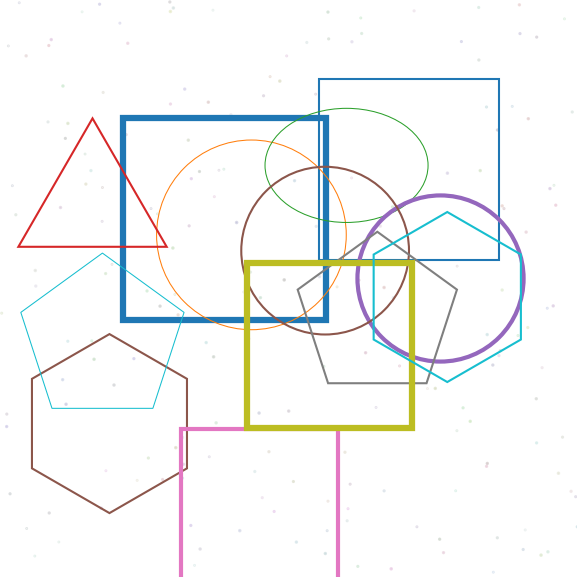[{"shape": "square", "thickness": 3, "radius": 0.88, "center": [0.389, 0.62]}, {"shape": "square", "thickness": 1, "radius": 0.78, "center": [0.708, 0.706]}, {"shape": "circle", "thickness": 0.5, "radius": 0.82, "center": [0.435, 0.592]}, {"shape": "oval", "thickness": 0.5, "radius": 0.71, "center": [0.6, 0.713]}, {"shape": "triangle", "thickness": 1, "radius": 0.74, "center": [0.16, 0.646]}, {"shape": "circle", "thickness": 2, "radius": 0.72, "center": [0.763, 0.517]}, {"shape": "circle", "thickness": 1, "radius": 0.73, "center": [0.563, 0.565]}, {"shape": "hexagon", "thickness": 1, "radius": 0.77, "center": [0.19, 0.266]}, {"shape": "square", "thickness": 2, "radius": 0.68, "center": [0.449, 0.12]}, {"shape": "pentagon", "thickness": 1, "radius": 0.72, "center": [0.653, 0.453]}, {"shape": "square", "thickness": 3, "radius": 0.71, "center": [0.571, 0.401]}, {"shape": "hexagon", "thickness": 1, "radius": 0.74, "center": [0.774, 0.485]}, {"shape": "pentagon", "thickness": 0.5, "radius": 0.74, "center": [0.177, 0.412]}]